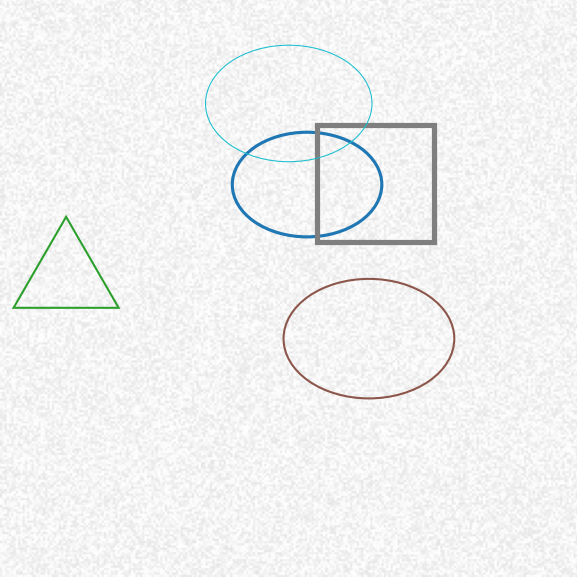[{"shape": "oval", "thickness": 1.5, "radius": 0.65, "center": [0.532, 0.68]}, {"shape": "triangle", "thickness": 1, "radius": 0.53, "center": [0.114, 0.519]}, {"shape": "oval", "thickness": 1, "radius": 0.74, "center": [0.639, 0.413]}, {"shape": "square", "thickness": 2.5, "radius": 0.51, "center": [0.65, 0.681]}, {"shape": "oval", "thickness": 0.5, "radius": 0.72, "center": [0.5, 0.82]}]